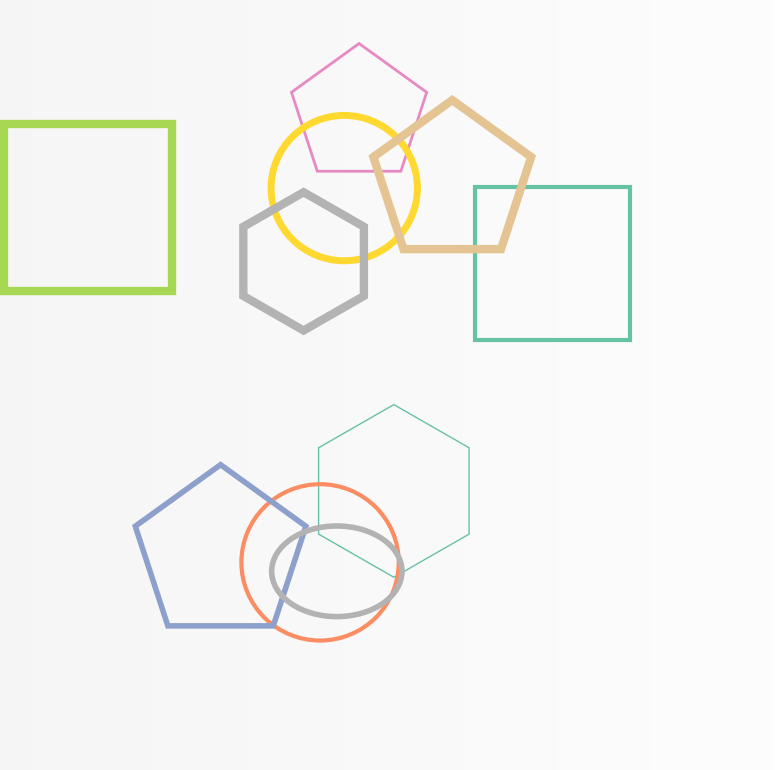[{"shape": "square", "thickness": 1.5, "radius": 0.5, "center": [0.713, 0.658]}, {"shape": "hexagon", "thickness": 0.5, "radius": 0.56, "center": [0.508, 0.362]}, {"shape": "circle", "thickness": 1.5, "radius": 0.51, "center": [0.413, 0.27]}, {"shape": "pentagon", "thickness": 2, "radius": 0.58, "center": [0.285, 0.281]}, {"shape": "pentagon", "thickness": 1, "radius": 0.46, "center": [0.463, 0.852]}, {"shape": "square", "thickness": 3, "radius": 0.54, "center": [0.114, 0.731]}, {"shape": "circle", "thickness": 2.5, "radius": 0.47, "center": [0.444, 0.756]}, {"shape": "pentagon", "thickness": 3, "radius": 0.54, "center": [0.584, 0.763]}, {"shape": "hexagon", "thickness": 3, "radius": 0.45, "center": [0.392, 0.661]}, {"shape": "oval", "thickness": 2, "radius": 0.42, "center": [0.435, 0.258]}]